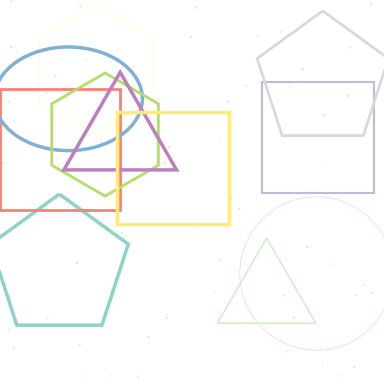[{"shape": "pentagon", "thickness": 2.5, "radius": 0.94, "center": [0.154, 0.308]}, {"shape": "hexagon", "thickness": 0.5, "radius": 0.84, "center": [0.249, 0.821]}, {"shape": "square", "thickness": 1.5, "radius": 0.73, "center": [0.827, 0.643]}, {"shape": "square", "thickness": 2, "radius": 0.78, "center": [0.156, 0.612]}, {"shape": "oval", "thickness": 2.5, "radius": 0.96, "center": [0.178, 0.743]}, {"shape": "hexagon", "thickness": 2, "radius": 0.8, "center": [0.273, 0.651]}, {"shape": "circle", "thickness": 0.5, "radius": 1.0, "center": [0.822, 0.29]}, {"shape": "pentagon", "thickness": 2, "radius": 0.9, "center": [0.838, 0.793]}, {"shape": "triangle", "thickness": 2.5, "radius": 0.85, "center": [0.312, 0.643]}, {"shape": "triangle", "thickness": 1, "radius": 0.74, "center": [0.693, 0.234]}, {"shape": "square", "thickness": 2.5, "radius": 0.73, "center": [0.449, 0.564]}]